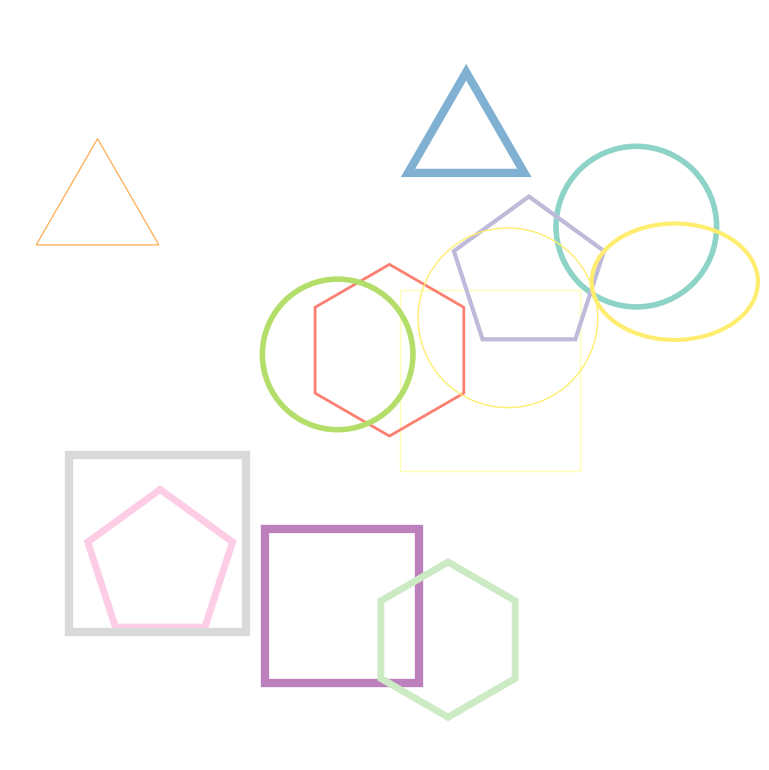[{"shape": "circle", "thickness": 2, "radius": 0.52, "center": [0.826, 0.706]}, {"shape": "square", "thickness": 0.5, "radius": 0.59, "center": [0.636, 0.506]}, {"shape": "pentagon", "thickness": 1.5, "radius": 0.51, "center": [0.687, 0.642]}, {"shape": "hexagon", "thickness": 1, "radius": 0.56, "center": [0.506, 0.545]}, {"shape": "triangle", "thickness": 3, "radius": 0.44, "center": [0.605, 0.819]}, {"shape": "triangle", "thickness": 0.5, "radius": 0.46, "center": [0.127, 0.728]}, {"shape": "circle", "thickness": 2, "radius": 0.49, "center": [0.439, 0.54]}, {"shape": "pentagon", "thickness": 2.5, "radius": 0.49, "center": [0.208, 0.266]}, {"shape": "square", "thickness": 3, "radius": 0.57, "center": [0.205, 0.294]}, {"shape": "square", "thickness": 3, "radius": 0.5, "center": [0.444, 0.212]}, {"shape": "hexagon", "thickness": 2.5, "radius": 0.5, "center": [0.582, 0.169]}, {"shape": "oval", "thickness": 1.5, "radius": 0.54, "center": [0.876, 0.634]}, {"shape": "circle", "thickness": 0.5, "radius": 0.58, "center": [0.66, 0.587]}]